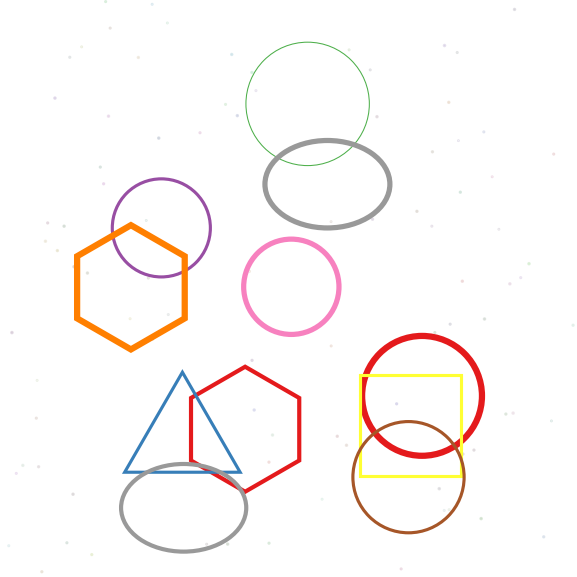[{"shape": "hexagon", "thickness": 2, "radius": 0.54, "center": [0.424, 0.256]}, {"shape": "circle", "thickness": 3, "radius": 0.52, "center": [0.731, 0.314]}, {"shape": "triangle", "thickness": 1.5, "radius": 0.58, "center": [0.316, 0.239]}, {"shape": "circle", "thickness": 0.5, "radius": 0.53, "center": [0.533, 0.819]}, {"shape": "circle", "thickness": 1.5, "radius": 0.42, "center": [0.279, 0.605]}, {"shape": "hexagon", "thickness": 3, "radius": 0.54, "center": [0.227, 0.502]}, {"shape": "square", "thickness": 1.5, "radius": 0.44, "center": [0.711, 0.262]}, {"shape": "circle", "thickness": 1.5, "radius": 0.48, "center": [0.707, 0.173]}, {"shape": "circle", "thickness": 2.5, "radius": 0.41, "center": [0.504, 0.503]}, {"shape": "oval", "thickness": 2, "radius": 0.54, "center": [0.318, 0.12]}, {"shape": "oval", "thickness": 2.5, "radius": 0.54, "center": [0.567, 0.68]}]